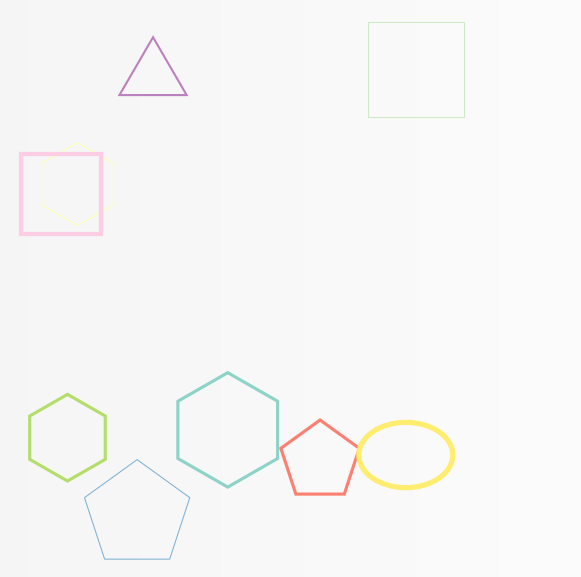[{"shape": "hexagon", "thickness": 1.5, "radius": 0.5, "center": [0.392, 0.255]}, {"shape": "hexagon", "thickness": 0.5, "radius": 0.36, "center": [0.134, 0.68]}, {"shape": "pentagon", "thickness": 1.5, "radius": 0.35, "center": [0.551, 0.201]}, {"shape": "pentagon", "thickness": 0.5, "radius": 0.48, "center": [0.236, 0.108]}, {"shape": "hexagon", "thickness": 1.5, "radius": 0.38, "center": [0.116, 0.241]}, {"shape": "square", "thickness": 2, "radius": 0.35, "center": [0.105, 0.663]}, {"shape": "triangle", "thickness": 1, "radius": 0.33, "center": [0.263, 0.868]}, {"shape": "square", "thickness": 0.5, "radius": 0.41, "center": [0.715, 0.878]}, {"shape": "oval", "thickness": 2.5, "radius": 0.4, "center": [0.698, 0.211]}]